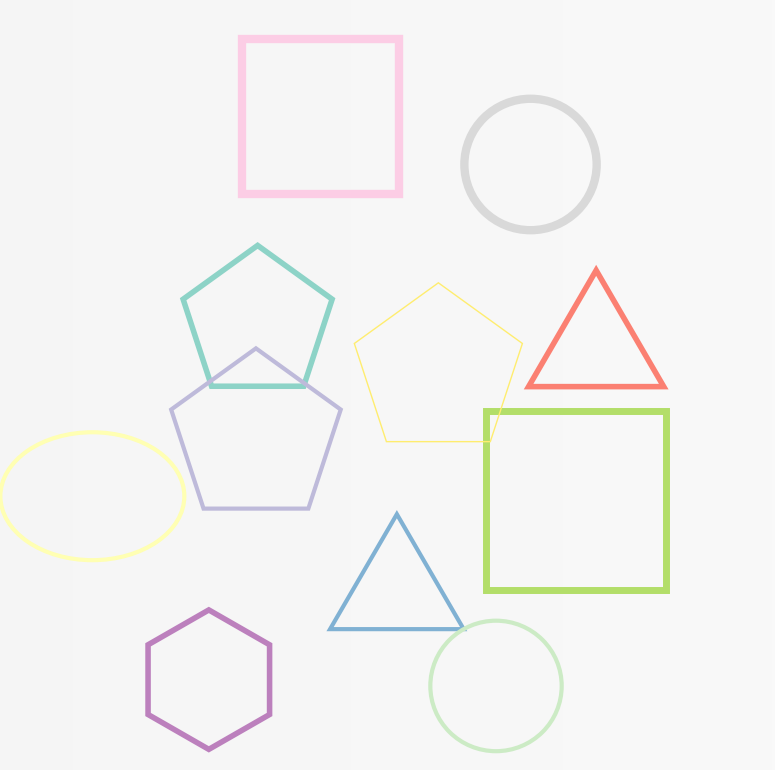[{"shape": "pentagon", "thickness": 2, "radius": 0.51, "center": [0.332, 0.58]}, {"shape": "oval", "thickness": 1.5, "radius": 0.59, "center": [0.119, 0.356]}, {"shape": "pentagon", "thickness": 1.5, "radius": 0.58, "center": [0.33, 0.433]}, {"shape": "triangle", "thickness": 2, "radius": 0.5, "center": [0.769, 0.548]}, {"shape": "triangle", "thickness": 1.5, "radius": 0.5, "center": [0.512, 0.233]}, {"shape": "square", "thickness": 2.5, "radius": 0.58, "center": [0.743, 0.35]}, {"shape": "square", "thickness": 3, "radius": 0.51, "center": [0.413, 0.849]}, {"shape": "circle", "thickness": 3, "radius": 0.43, "center": [0.685, 0.786]}, {"shape": "hexagon", "thickness": 2, "radius": 0.45, "center": [0.269, 0.117]}, {"shape": "circle", "thickness": 1.5, "radius": 0.42, "center": [0.64, 0.109]}, {"shape": "pentagon", "thickness": 0.5, "radius": 0.57, "center": [0.566, 0.519]}]